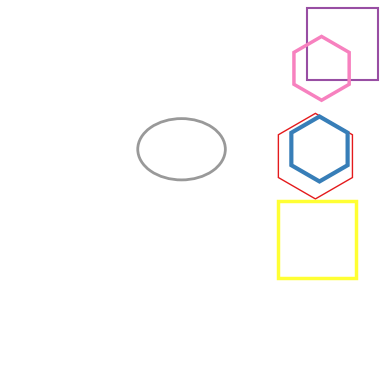[{"shape": "hexagon", "thickness": 1, "radius": 0.56, "center": [0.819, 0.594]}, {"shape": "hexagon", "thickness": 3, "radius": 0.42, "center": [0.83, 0.613]}, {"shape": "square", "thickness": 1.5, "radius": 0.46, "center": [0.89, 0.886]}, {"shape": "square", "thickness": 2.5, "radius": 0.5, "center": [0.823, 0.378]}, {"shape": "hexagon", "thickness": 2.5, "radius": 0.41, "center": [0.835, 0.822]}, {"shape": "oval", "thickness": 2, "radius": 0.57, "center": [0.472, 0.612]}]